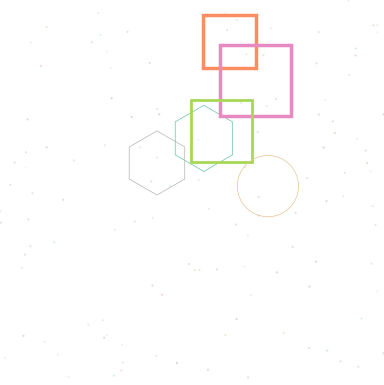[{"shape": "hexagon", "thickness": 0.5, "radius": 0.43, "center": [0.529, 0.641]}, {"shape": "square", "thickness": 2.5, "radius": 0.34, "center": [0.596, 0.893]}, {"shape": "square", "thickness": 2.5, "radius": 0.46, "center": [0.663, 0.792]}, {"shape": "square", "thickness": 2, "radius": 0.4, "center": [0.575, 0.66]}, {"shape": "circle", "thickness": 0.5, "radius": 0.4, "center": [0.696, 0.517]}, {"shape": "hexagon", "thickness": 0.5, "radius": 0.42, "center": [0.408, 0.577]}]